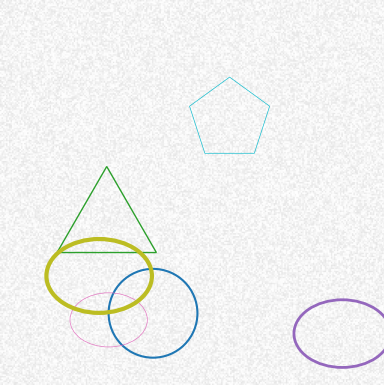[{"shape": "circle", "thickness": 1.5, "radius": 0.58, "center": [0.397, 0.186]}, {"shape": "triangle", "thickness": 1, "radius": 0.74, "center": [0.277, 0.419]}, {"shape": "oval", "thickness": 2, "radius": 0.63, "center": [0.889, 0.133]}, {"shape": "oval", "thickness": 0.5, "radius": 0.5, "center": [0.282, 0.169]}, {"shape": "oval", "thickness": 3, "radius": 0.69, "center": [0.258, 0.283]}, {"shape": "pentagon", "thickness": 0.5, "radius": 0.55, "center": [0.596, 0.69]}]